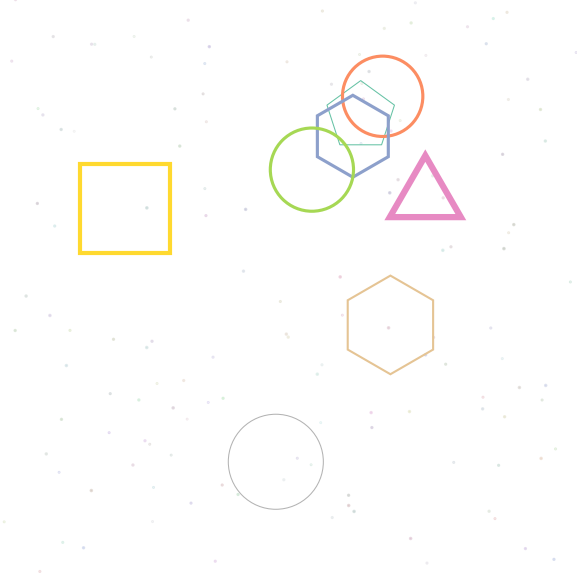[{"shape": "pentagon", "thickness": 0.5, "radius": 0.31, "center": [0.625, 0.798]}, {"shape": "circle", "thickness": 1.5, "radius": 0.35, "center": [0.663, 0.832]}, {"shape": "hexagon", "thickness": 1.5, "radius": 0.35, "center": [0.611, 0.763]}, {"shape": "triangle", "thickness": 3, "radius": 0.36, "center": [0.736, 0.659]}, {"shape": "circle", "thickness": 1.5, "radius": 0.36, "center": [0.54, 0.705]}, {"shape": "square", "thickness": 2, "radius": 0.39, "center": [0.216, 0.638]}, {"shape": "hexagon", "thickness": 1, "radius": 0.43, "center": [0.676, 0.437]}, {"shape": "circle", "thickness": 0.5, "radius": 0.41, "center": [0.478, 0.2]}]